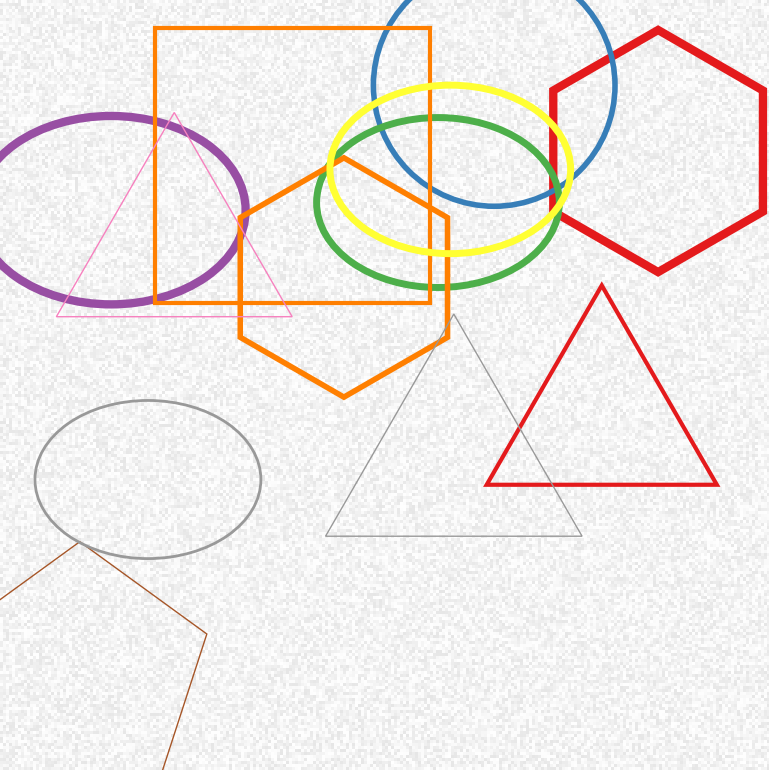[{"shape": "triangle", "thickness": 1.5, "radius": 0.86, "center": [0.782, 0.457]}, {"shape": "hexagon", "thickness": 3, "radius": 0.79, "center": [0.855, 0.804]}, {"shape": "circle", "thickness": 2, "radius": 0.78, "center": [0.642, 0.889]}, {"shape": "oval", "thickness": 2.5, "radius": 0.79, "center": [0.569, 0.737]}, {"shape": "oval", "thickness": 3, "radius": 0.87, "center": [0.144, 0.727]}, {"shape": "hexagon", "thickness": 2, "radius": 0.78, "center": [0.447, 0.64]}, {"shape": "square", "thickness": 1.5, "radius": 0.89, "center": [0.379, 0.785]}, {"shape": "oval", "thickness": 2.5, "radius": 0.78, "center": [0.585, 0.78]}, {"shape": "pentagon", "thickness": 0.5, "radius": 0.87, "center": [0.104, 0.123]}, {"shape": "triangle", "thickness": 0.5, "radius": 0.88, "center": [0.226, 0.677]}, {"shape": "oval", "thickness": 1, "radius": 0.73, "center": [0.192, 0.377]}, {"shape": "triangle", "thickness": 0.5, "radius": 0.96, "center": [0.589, 0.4]}]